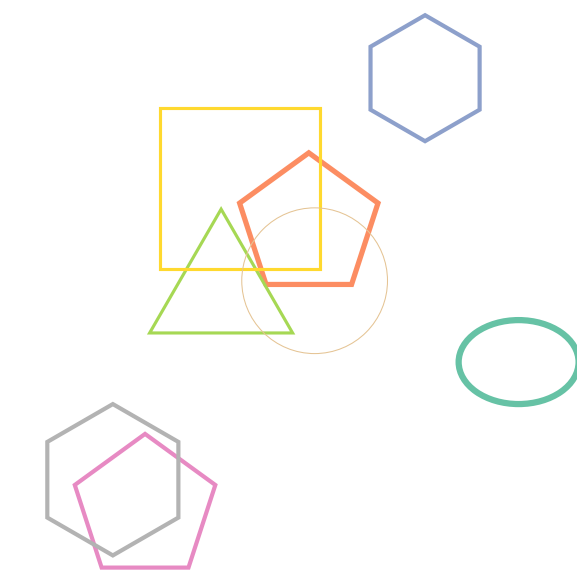[{"shape": "oval", "thickness": 3, "radius": 0.52, "center": [0.898, 0.372]}, {"shape": "pentagon", "thickness": 2.5, "radius": 0.63, "center": [0.535, 0.609]}, {"shape": "hexagon", "thickness": 2, "radius": 0.55, "center": [0.736, 0.864]}, {"shape": "pentagon", "thickness": 2, "radius": 0.64, "center": [0.251, 0.12]}, {"shape": "triangle", "thickness": 1.5, "radius": 0.71, "center": [0.383, 0.494]}, {"shape": "square", "thickness": 1.5, "radius": 0.69, "center": [0.415, 0.673]}, {"shape": "circle", "thickness": 0.5, "radius": 0.63, "center": [0.545, 0.513]}, {"shape": "hexagon", "thickness": 2, "radius": 0.66, "center": [0.195, 0.168]}]